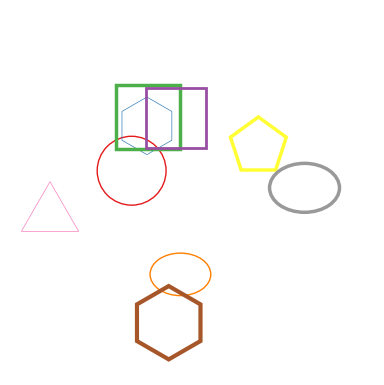[{"shape": "circle", "thickness": 1, "radius": 0.45, "center": [0.342, 0.557]}, {"shape": "hexagon", "thickness": 0.5, "radius": 0.37, "center": [0.382, 0.673]}, {"shape": "square", "thickness": 2.5, "radius": 0.42, "center": [0.385, 0.697]}, {"shape": "square", "thickness": 2, "radius": 0.39, "center": [0.457, 0.693]}, {"shape": "oval", "thickness": 1, "radius": 0.39, "center": [0.469, 0.287]}, {"shape": "pentagon", "thickness": 2.5, "radius": 0.38, "center": [0.671, 0.62]}, {"shape": "hexagon", "thickness": 3, "radius": 0.48, "center": [0.438, 0.162]}, {"shape": "triangle", "thickness": 0.5, "radius": 0.43, "center": [0.13, 0.442]}, {"shape": "oval", "thickness": 2.5, "radius": 0.45, "center": [0.791, 0.512]}]